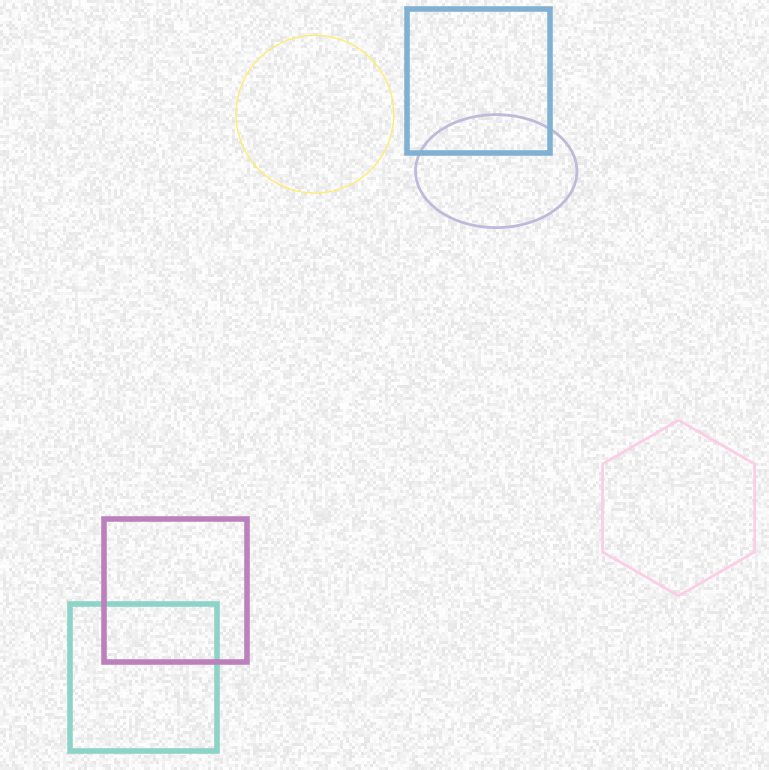[{"shape": "square", "thickness": 2, "radius": 0.48, "center": [0.186, 0.12]}, {"shape": "oval", "thickness": 1, "radius": 0.52, "center": [0.644, 0.778]}, {"shape": "square", "thickness": 2, "radius": 0.47, "center": [0.621, 0.895]}, {"shape": "hexagon", "thickness": 1, "radius": 0.57, "center": [0.881, 0.34]}, {"shape": "square", "thickness": 2, "radius": 0.46, "center": [0.228, 0.233]}, {"shape": "circle", "thickness": 0.5, "radius": 0.51, "center": [0.409, 0.852]}]